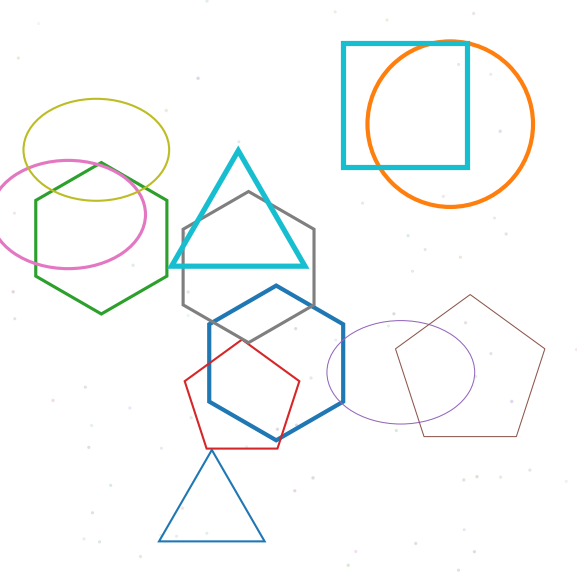[{"shape": "triangle", "thickness": 1, "radius": 0.53, "center": [0.367, 0.114]}, {"shape": "hexagon", "thickness": 2, "radius": 0.67, "center": [0.478, 0.371]}, {"shape": "circle", "thickness": 2, "radius": 0.72, "center": [0.78, 0.784]}, {"shape": "hexagon", "thickness": 1.5, "radius": 0.66, "center": [0.175, 0.587]}, {"shape": "pentagon", "thickness": 1, "radius": 0.52, "center": [0.419, 0.307]}, {"shape": "oval", "thickness": 0.5, "radius": 0.64, "center": [0.694, 0.354]}, {"shape": "pentagon", "thickness": 0.5, "radius": 0.68, "center": [0.814, 0.353]}, {"shape": "oval", "thickness": 1.5, "radius": 0.67, "center": [0.118, 0.628]}, {"shape": "hexagon", "thickness": 1.5, "radius": 0.65, "center": [0.43, 0.537]}, {"shape": "oval", "thickness": 1, "radius": 0.63, "center": [0.167, 0.74]}, {"shape": "square", "thickness": 2.5, "radius": 0.54, "center": [0.701, 0.817]}, {"shape": "triangle", "thickness": 2.5, "radius": 0.67, "center": [0.413, 0.605]}]